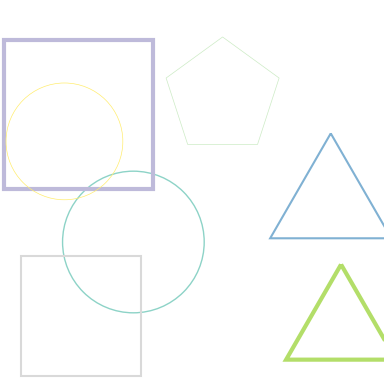[{"shape": "circle", "thickness": 1, "radius": 0.92, "center": [0.346, 0.371]}, {"shape": "square", "thickness": 3, "radius": 0.97, "center": [0.203, 0.702]}, {"shape": "triangle", "thickness": 1.5, "radius": 0.91, "center": [0.859, 0.472]}, {"shape": "triangle", "thickness": 3, "radius": 0.82, "center": [0.886, 0.148]}, {"shape": "square", "thickness": 1.5, "radius": 0.78, "center": [0.211, 0.179]}, {"shape": "pentagon", "thickness": 0.5, "radius": 0.77, "center": [0.578, 0.75]}, {"shape": "circle", "thickness": 0.5, "radius": 0.76, "center": [0.167, 0.633]}]